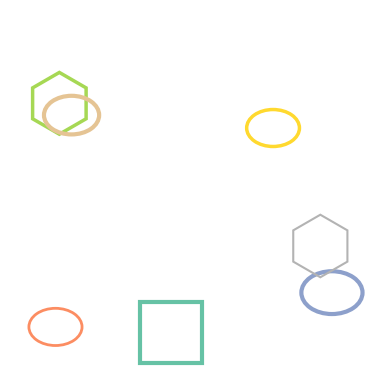[{"shape": "square", "thickness": 3, "radius": 0.4, "center": [0.445, 0.136]}, {"shape": "oval", "thickness": 2, "radius": 0.35, "center": [0.144, 0.151]}, {"shape": "oval", "thickness": 3, "radius": 0.4, "center": [0.862, 0.24]}, {"shape": "hexagon", "thickness": 2.5, "radius": 0.4, "center": [0.154, 0.732]}, {"shape": "oval", "thickness": 2.5, "radius": 0.34, "center": [0.709, 0.668]}, {"shape": "oval", "thickness": 3, "radius": 0.36, "center": [0.186, 0.701]}, {"shape": "hexagon", "thickness": 1.5, "radius": 0.41, "center": [0.832, 0.361]}]